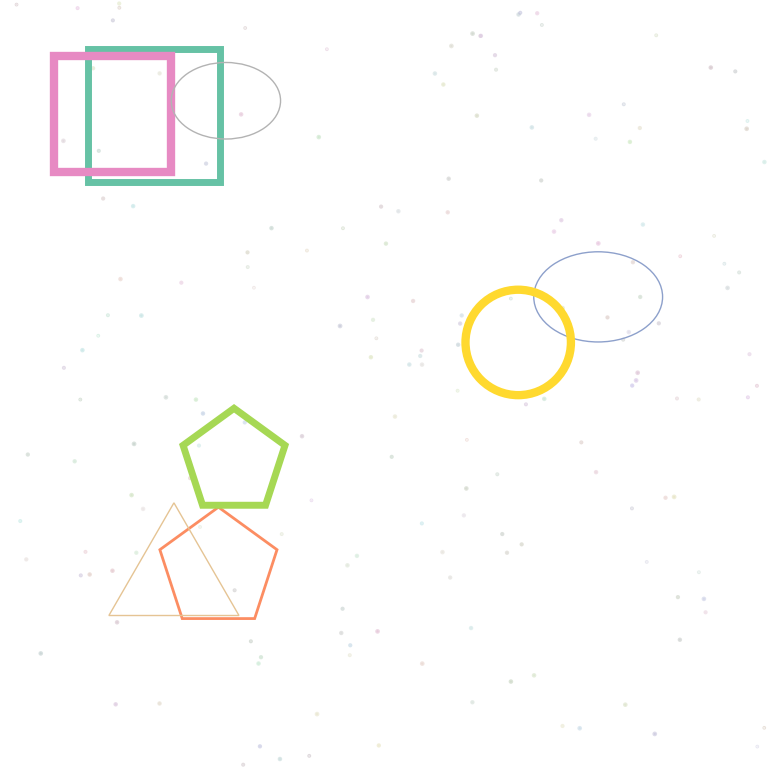[{"shape": "square", "thickness": 2.5, "radius": 0.43, "center": [0.2, 0.85]}, {"shape": "pentagon", "thickness": 1, "radius": 0.4, "center": [0.284, 0.261]}, {"shape": "oval", "thickness": 0.5, "radius": 0.42, "center": [0.777, 0.614]}, {"shape": "square", "thickness": 3, "radius": 0.38, "center": [0.146, 0.852]}, {"shape": "pentagon", "thickness": 2.5, "radius": 0.35, "center": [0.304, 0.4]}, {"shape": "circle", "thickness": 3, "radius": 0.34, "center": [0.673, 0.555]}, {"shape": "triangle", "thickness": 0.5, "radius": 0.49, "center": [0.226, 0.249]}, {"shape": "oval", "thickness": 0.5, "radius": 0.35, "center": [0.293, 0.869]}]